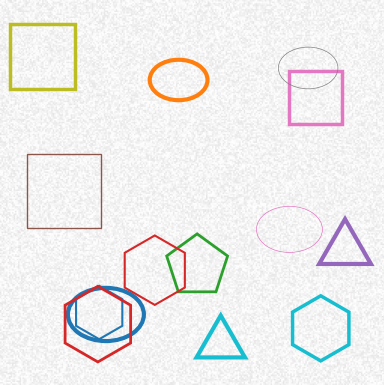[{"shape": "hexagon", "thickness": 1.5, "radius": 0.35, "center": [0.258, 0.188]}, {"shape": "oval", "thickness": 3, "radius": 0.49, "center": [0.275, 0.183]}, {"shape": "oval", "thickness": 3, "radius": 0.38, "center": [0.464, 0.792]}, {"shape": "pentagon", "thickness": 2, "radius": 0.42, "center": [0.512, 0.309]}, {"shape": "hexagon", "thickness": 1.5, "radius": 0.45, "center": [0.402, 0.298]}, {"shape": "hexagon", "thickness": 2, "radius": 0.49, "center": [0.254, 0.158]}, {"shape": "triangle", "thickness": 3, "radius": 0.39, "center": [0.896, 0.353]}, {"shape": "square", "thickness": 1, "radius": 0.48, "center": [0.167, 0.504]}, {"shape": "square", "thickness": 2.5, "radius": 0.34, "center": [0.82, 0.748]}, {"shape": "oval", "thickness": 0.5, "radius": 0.43, "center": [0.752, 0.404]}, {"shape": "oval", "thickness": 0.5, "radius": 0.39, "center": [0.8, 0.823]}, {"shape": "square", "thickness": 2.5, "radius": 0.42, "center": [0.11, 0.854]}, {"shape": "triangle", "thickness": 3, "radius": 0.36, "center": [0.573, 0.108]}, {"shape": "hexagon", "thickness": 2.5, "radius": 0.42, "center": [0.833, 0.147]}]